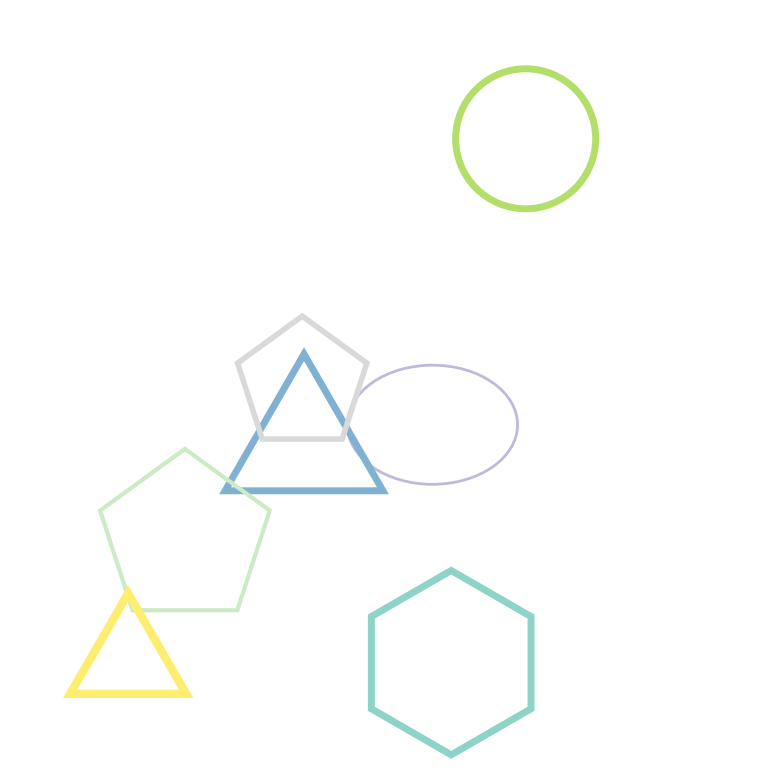[{"shape": "hexagon", "thickness": 2.5, "radius": 0.6, "center": [0.586, 0.139]}, {"shape": "oval", "thickness": 1, "radius": 0.55, "center": [0.562, 0.448]}, {"shape": "triangle", "thickness": 2.5, "radius": 0.59, "center": [0.395, 0.422]}, {"shape": "circle", "thickness": 2.5, "radius": 0.45, "center": [0.683, 0.82]}, {"shape": "pentagon", "thickness": 2, "radius": 0.44, "center": [0.392, 0.501]}, {"shape": "pentagon", "thickness": 1.5, "radius": 0.58, "center": [0.24, 0.301]}, {"shape": "triangle", "thickness": 3, "radius": 0.43, "center": [0.166, 0.142]}]